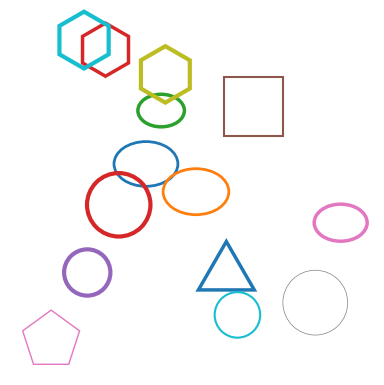[{"shape": "triangle", "thickness": 2.5, "radius": 0.42, "center": [0.588, 0.289]}, {"shape": "oval", "thickness": 2, "radius": 0.41, "center": [0.379, 0.574]}, {"shape": "oval", "thickness": 2, "radius": 0.43, "center": [0.509, 0.502]}, {"shape": "oval", "thickness": 2.5, "radius": 0.3, "center": [0.419, 0.713]}, {"shape": "circle", "thickness": 3, "radius": 0.41, "center": [0.308, 0.468]}, {"shape": "hexagon", "thickness": 2.5, "radius": 0.34, "center": [0.274, 0.871]}, {"shape": "circle", "thickness": 3, "radius": 0.3, "center": [0.227, 0.292]}, {"shape": "square", "thickness": 1.5, "radius": 0.38, "center": [0.659, 0.723]}, {"shape": "oval", "thickness": 2.5, "radius": 0.34, "center": [0.885, 0.422]}, {"shape": "pentagon", "thickness": 1, "radius": 0.39, "center": [0.133, 0.117]}, {"shape": "circle", "thickness": 0.5, "radius": 0.42, "center": [0.819, 0.214]}, {"shape": "hexagon", "thickness": 3, "radius": 0.37, "center": [0.429, 0.807]}, {"shape": "hexagon", "thickness": 3, "radius": 0.37, "center": [0.218, 0.896]}, {"shape": "circle", "thickness": 1.5, "radius": 0.3, "center": [0.617, 0.182]}]